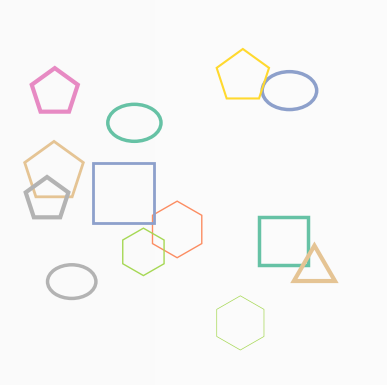[{"shape": "square", "thickness": 2.5, "radius": 0.32, "center": [0.731, 0.374]}, {"shape": "oval", "thickness": 2.5, "radius": 0.34, "center": [0.347, 0.681]}, {"shape": "hexagon", "thickness": 1, "radius": 0.37, "center": [0.457, 0.404]}, {"shape": "oval", "thickness": 2.5, "radius": 0.35, "center": [0.747, 0.765]}, {"shape": "square", "thickness": 2, "radius": 0.39, "center": [0.319, 0.499]}, {"shape": "pentagon", "thickness": 3, "radius": 0.31, "center": [0.141, 0.761]}, {"shape": "hexagon", "thickness": 1, "radius": 0.31, "center": [0.37, 0.346]}, {"shape": "hexagon", "thickness": 0.5, "radius": 0.35, "center": [0.62, 0.161]}, {"shape": "pentagon", "thickness": 1.5, "radius": 0.36, "center": [0.627, 0.802]}, {"shape": "triangle", "thickness": 3, "radius": 0.31, "center": [0.811, 0.301]}, {"shape": "pentagon", "thickness": 2, "radius": 0.4, "center": [0.139, 0.553]}, {"shape": "oval", "thickness": 2.5, "radius": 0.31, "center": [0.185, 0.269]}, {"shape": "pentagon", "thickness": 3, "radius": 0.29, "center": [0.121, 0.482]}]